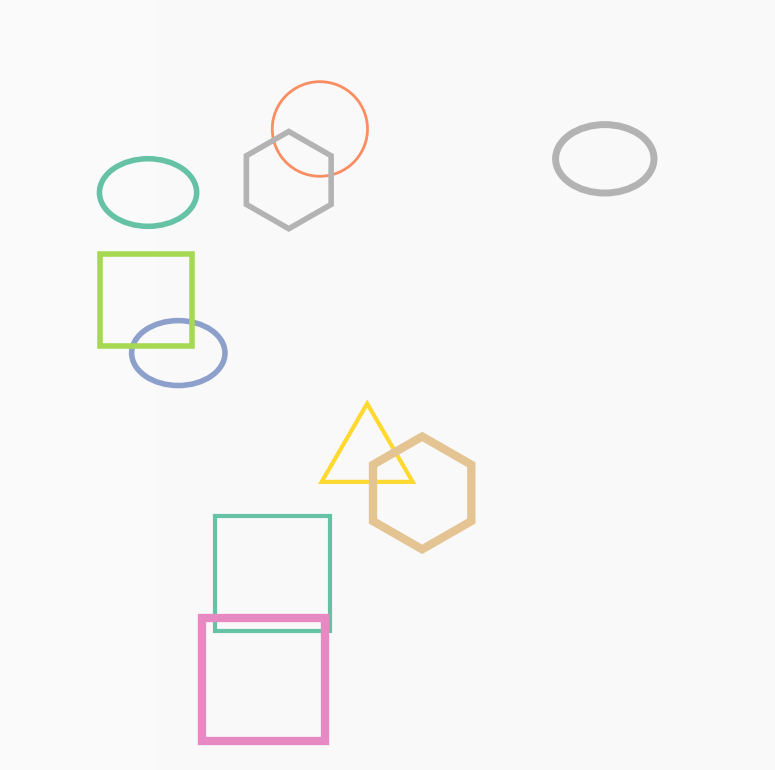[{"shape": "square", "thickness": 1.5, "radius": 0.37, "center": [0.352, 0.255]}, {"shape": "oval", "thickness": 2, "radius": 0.31, "center": [0.191, 0.75]}, {"shape": "circle", "thickness": 1, "radius": 0.31, "center": [0.413, 0.833]}, {"shape": "oval", "thickness": 2, "radius": 0.3, "center": [0.23, 0.541]}, {"shape": "square", "thickness": 3, "radius": 0.4, "center": [0.34, 0.117]}, {"shape": "square", "thickness": 2, "radius": 0.3, "center": [0.189, 0.61]}, {"shape": "triangle", "thickness": 1.5, "radius": 0.34, "center": [0.474, 0.408]}, {"shape": "hexagon", "thickness": 3, "radius": 0.37, "center": [0.545, 0.36]}, {"shape": "oval", "thickness": 2.5, "radius": 0.32, "center": [0.78, 0.794]}, {"shape": "hexagon", "thickness": 2, "radius": 0.32, "center": [0.373, 0.766]}]